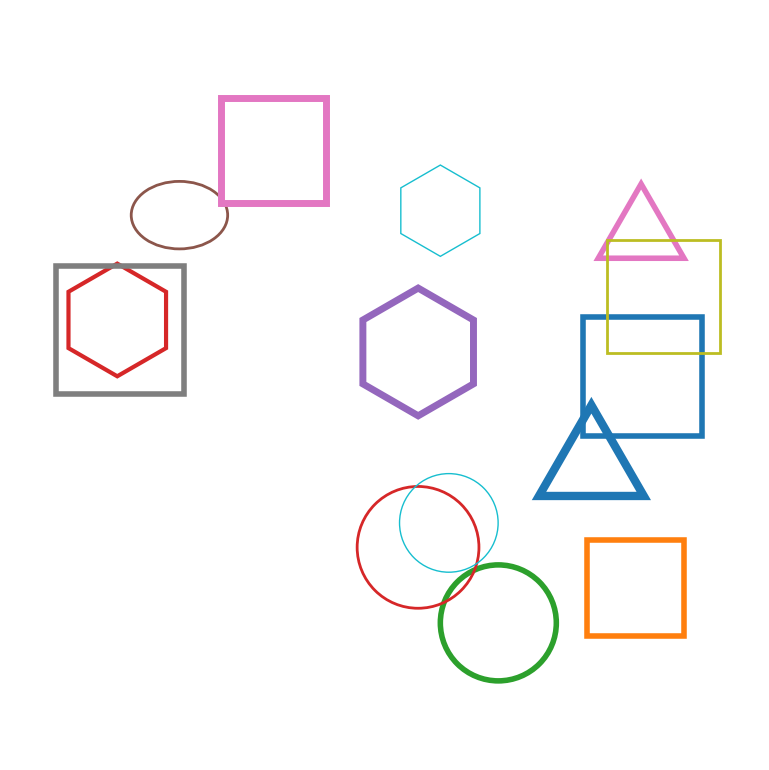[{"shape": "triangle", "thickness": 3, "radius": 0.39, "center": [0.768, 0.395]}, {"shape": "square", "thickness": 2, "radius": 0.39, "center": [0.834, 0.511]}, {"shape": "square", "thickness": 2, "radius": 0.31, "center": [0.825, 0.237]}, {"shape": "circle", "thickness": 2, "radius": 0.38, "center": [0.647, 0.191]}, {"shape": "circle", "thickness": 1, "radius": 0.4, "center": [0.543, 0.289]}, {"shape": "hexagon", "thickness": 1.5, "radius": 0.37, "center": [0.152, 0.584]}, {"shape": "hexagon", "thickness": 2.5, "radius": 0.41, "center": [0.543, 0.543]}, {"shape": "oval", "thickness": 1, "radius": 0.31, "center": [0.233, 0.721]}, {"shape": "triangle", "thickness": 2, "radius": 0.32, "center": [0.833, 0.697]}, {"shape": "square", "thickness": 2.5, "radius": 0.34, "center": [0.355, 0.804]}, {"shape": "square", "thickness": 2, "radius": 0.42, "center": [0.156, 0.572]}, {"shape": "square", "thickness": 1, "radius": 0.37, "center": [0.861, 0.615]}, {"shape": "circle", "thickness": 0.5, "radius": 0.32, "center": [0.583, 0.321]}, {"shape": "hexagon", "thickness": 0.5, "radius": 0.3, "center": [0.572, 0.726]}]